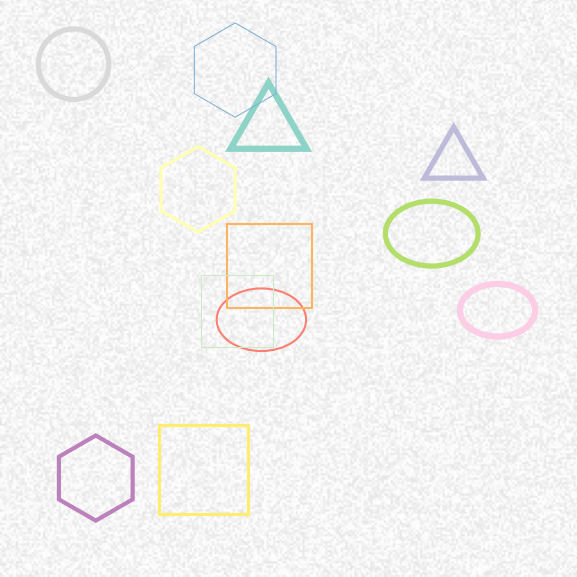[{"shape": "triangle", "thickness": 3, "radius": 0.38, "center": [0.465, 0.78]}, {"shape": "hexagon", "thickness": 1.5, "radius": 0.37, "center": [0.343, 0.671]}, {"shape": "triangle", "thickness": 2.5, "radius": 0.29, "center": [0.786, 0.72]}, {"shape": "oval", "thickness": 1, "radius": 0.39, "center": [0.453, 0.445]}, {"shape": "hexagon", "thickness": 0.5, "radius": 0.41, "center": [0.407, 0.878]}, {"shape": "square", "thickness": 1, "radius": 0.36, "center": [0.466, 0.539]}, {"shape": "oval", "thickness": 2.5, "radius": 0.4, "center": [0.748, 0.595]}, {"shape": "oval", "thickness": 3, "radius": 0.33, "center": [0.862, 0.462]}, {"shape": "circle", "thickness": 2.5, "radius": 0.31, "center": [0.127, 0.888]}, {"shape": "hexagon", "thickness": 2, "radius": 0.37, "center": [0.166, 0.171]}, {"shape": "square", "thickness": 0.5, "radius": 0.31, "center": [0.41, 0.461]}, {"shape": "square", "thickness": 1.5, "radius": 0.39, "center": [0.352, 0.186]}]